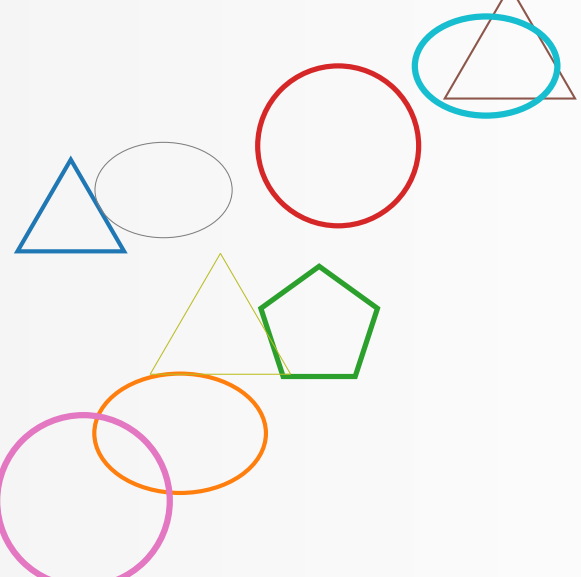[{"shape": "triangle", "thickness": 2, "radius": 0.53, "center": [0.122, 0.617]}, {"shape": "oval", "thickness": 2, "radius": 0.74, "center": [0.31, 0.249]}, {"shape": "pentagon", "thickness": 2.5, "radius": 0.53, "center": [0.549, 0.433]}, {"shape": "circle", "thickness": 2.5, "radius": 0.69, "center": [0.582, 0.747]}, {"shape": "triangle", "thickness": 1, "radius": 0.65, "center": [0.877, 0.893]}, {"shape": "circle", "thickness": 3, "radius": 0.74, "center": [0.144, 0.132]}, {"shape": "oval", "thickness": 0.5, "radius": 0.59, "center": [0.281, 0.67]}, {"shape": "triangle", "thickness": 0.5, "radius": 0.7, "center": [0.379, 0.421]}, {"shape": "oval", "thickness": 3, "radius": 0.61, "center": [0.836, 0.885]}]